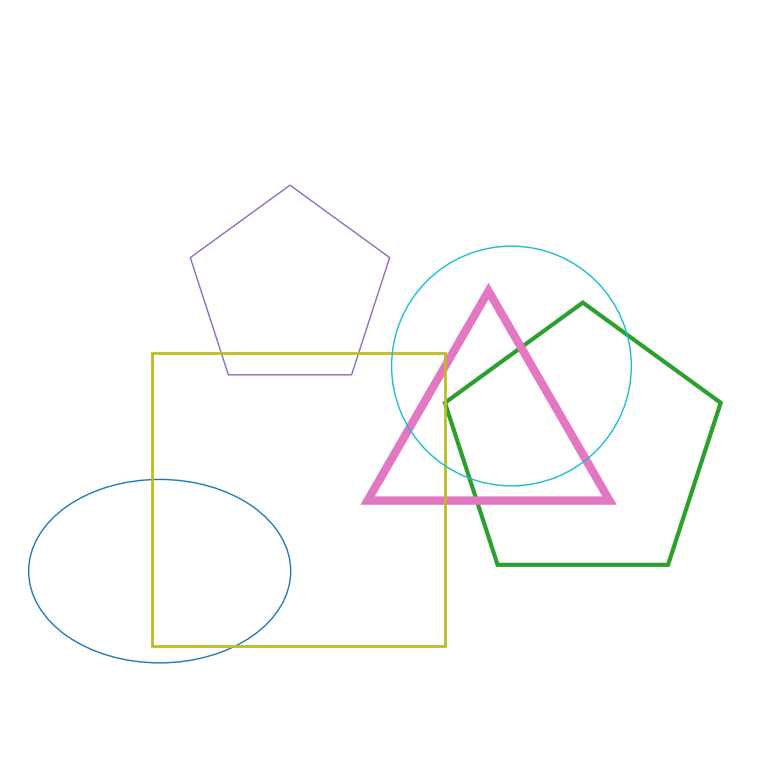[{"shape": "oval", "thickness": 0.5, "radius": 0.85, "center": [0.207, 0.258]}, {"shape": "pentagon", "thickness": 1.5, "radius": 0.94, "center": [0.757, 0.419]}, {"shape": "pentagon", "thickness": 0.5, "radius": 0.68, "center": [0.377, 0.623]}, {"shape": "triangle", "thickness": 3, "radius": 0.91, "center": [0.634, 0.441]}, {"shape": "square", "thickness": 1, "radius": 0.95, "center": [0.388, 0.351]}, {"shape": "circle", "thickness": 0.5, "radius": 0.78, "center": [0.664, 0.525]}]